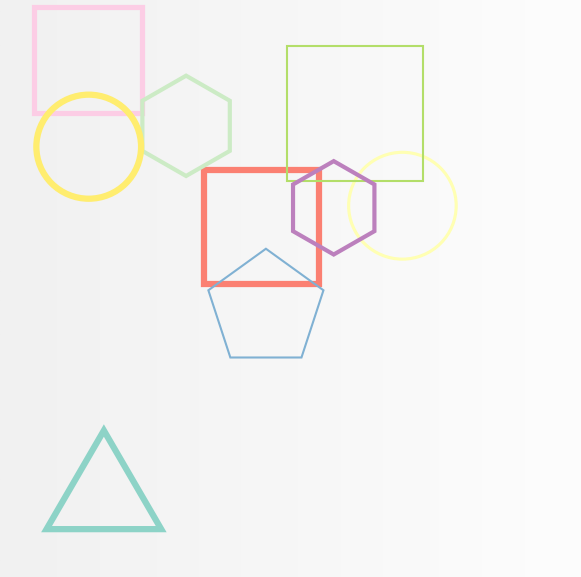[{"shape": "triangle", "thickness": 3, "radius": 0.57, "center": [0.179, 0.14]}, {"shape": "circle", "thickness": 1.5, "radius": 0.46, "center": [0.692, 0.643]}, {"shape": "square", "thickness": 3, "radius": 0.49, "center": [0.45, 0.606]}, {"shape": "pentagon", "thickness": 1, "radius": 0.52, "center": [0.457, 0.464]}, {"shape": "square", "thickness": 1, "radius": 0.58, "center": [0.61, 0.802]}, {"shape": "square", "thickness": 2.5, "radius": 0.46, "center": [0.151, 0.895]}, {"shape": "hexagon", "thickness": 2, "radius": 0.4, "center": [0.574, 0.639]}, {"shape": "hexagon", "thickness": 2, "radius": 0.43, "center": [0.32, 0.781]}, {"shape": "circle", "thickness": 3, "radius": 0.45, "center": [0.153, 0.745]}]